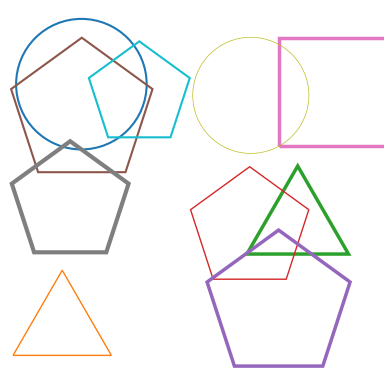[{"shape": "circle", "thickness": 1.5, "radius": 0.85, "center": [0.211, 0.781]}, {"shape": "triangle", "thickness": 1, "radius": 0.74, "center": [0.162, 0.151]}, {"shape": "triangle", "thickness": 2.5, "radius": 0.76, "center": [0.773, 0.416]}, {"shape": "pentagon", "thickness": 1, "radius": 0.81, "center": [0.649, 0.405]}, {"shape": "pentagon", "thickness": 2.5, "radius": 0.98, "center": [0.724, 0.207]}, {"shape": "pentagon", "thickness": 1.5, "radius": 0.97, "center": [0.212, 0.709]}, {"shape": "square", "thickness": 2.5, "radius": 0.7, "center": [0.864, 0.761]}, {"shape": "pentagon", "thickness": 3, "radius": 0.8, "center": [0.182, 0.474]}, {"shape": "circle", "thickness": 0.5, "radius": 0.75, "center": [0.651, 0.752]}, {"shape": "pentagon", "thickness": 1.5, "radius": 0.69, "center": [0.362, 0.755]}]